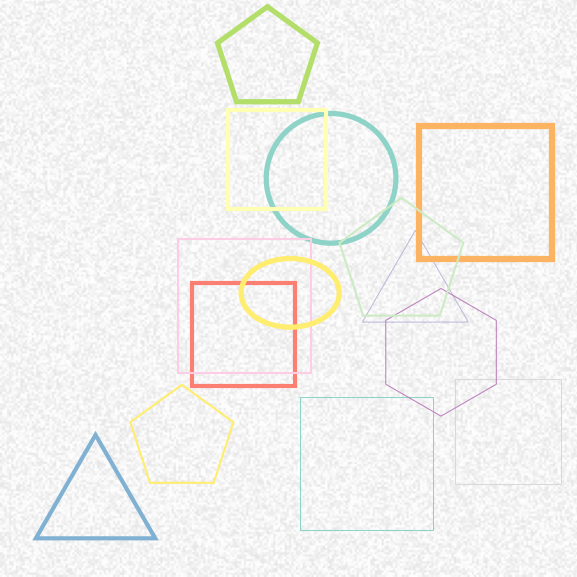[{"shape": "circle", "thickness": 2.5, "radius": 0.56, "center": [0.573, 0.69]}, {"shape": "square", "thickness": 0.5, "radius": 0.57, "center": [0.635, 0.197]}, {"shape": "square", "thickness": 2, "radius": 0.43, "center": [0.48, 0.723]}, {"shape": "triangle", "thickness": 0.5, "radius": 0.53, "center": [0.719, 0.494]}, {"shape": "square", "thickness": 2, "radius": 0.45, "center": [0.421, 0.419]}, {"shape": "triangle", "thickness": 2, "radius": 0.6, "center": [0.165, 0.127]}, {"shape": "square", "thickness": 3, "radius": 0.58, "center": [0.841, 0.667]}, {"shape": "pentagon", "thickness": 2.5, "radius": 0.45, "center": [0.463, 0.897]}, {"shape": "square", "thickness": 1, "radius": 0.58, "center": [0.423, 0.469]}, {"shape": "square", "thickness": 0.5, "radius": 0.46, "center": [0.88, 0.252]}, {"shape": "hexagon", "thickness": 0.5, "radius": 0.55, "center": [0.764, 0.389]}, {"shape": "pentagon", "thickness": 1, "radius": 0.56, "center": [0.695, 0.544]}, {"shape": "oval", "thickness": 2.5, "radius": 0.42, "center": [0.502, 0.492]}, {"shape": "pentagon", "thickness": 1, "radius": 0.47, "center": [0.315, 0.239]}]